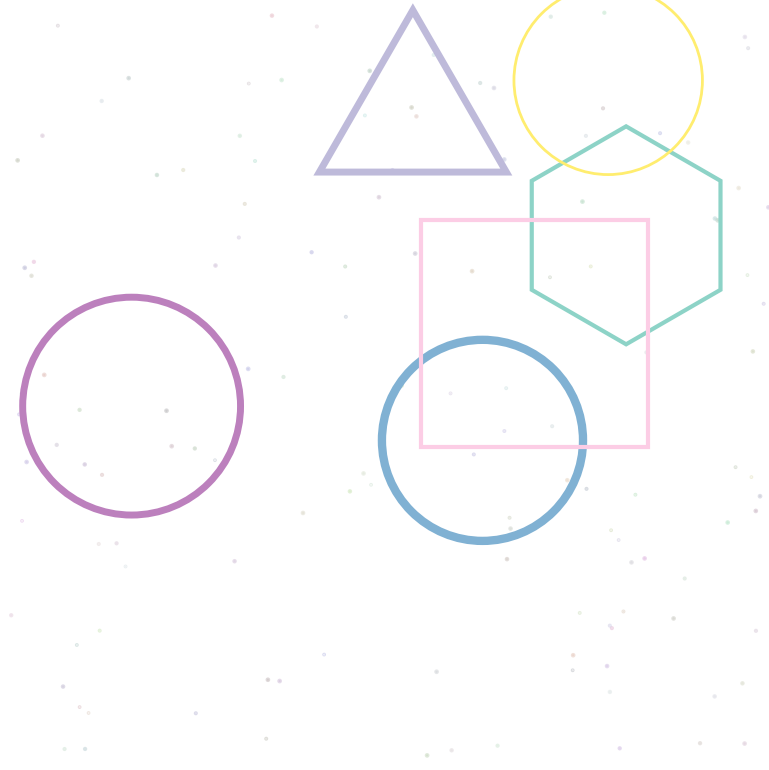[{"shape": "hexagon", "thickness": 1.5, "radius": 0.71, "center": [0.813, 0.694]}, {"shape": "triangle", "thickness": 2.5, "radius": 0.7, "center": [0.536, 0.847]}, {"shape": "circle", "thickness": 3, "radius": 0.65, "center": [0.627, 0.428]}, {"shape": "square", "thickness": 1.5, "radius": 0.74, "center": [0.694, 0.567]}, {"shape": "circle", "thickness": 2.5, "radius": 0.71, "center": [0.171, 0.473]}, {"shape": "circle", "thickness": 1, "radius": 0.61, "center": [0.79, 0.896]}]